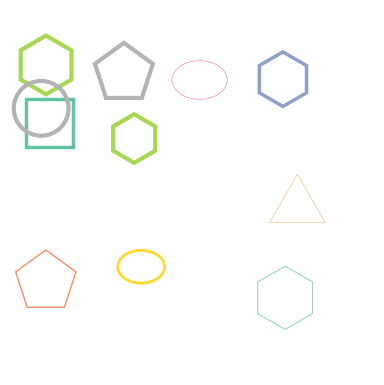[{"shape": "square", "thickness": 2.5, "radius": 0.31, "center": [0.129, 0.68]}, {"shape": "hexagon", "thickness": 0.5, "radius": 0.41, "center": [0.741, 0.227]}, {"shape": "pentagon", "thickness": 1, "radius": 0.41, "center": [0.119, 0.268]}, {"shape": "hexagon", "thickness": 2.5, "radius": 0.35, "center": [0.735, 0.794]}, {"shape": "oval", "thickness": 0.5, "radius": 0.36, "center": [0.518, 0.792]}, {"shape": "hexagon", "thickness": 3, "radius": 0.38, "center": [0.12, 0.831]}, {"shape": "hexagon", "thickness": 3, "radius": 0.32, "center": [0.349, 0.64]}, {"shape": "oval", "thickness": 2, "radius": 0.3, "center": [0.367, 0.307]}, {"shape": "triangle", "thickness": 0.5, "radius": 0.42, "center": [0.773, 0.463]}, {"shape": "pentagon", "thickness": 3, "radius": 0.4, "center": [0.322, 0.81]}, {"shape": "circle", "thickness": 3, "radius": 0.36, "center": [0.107, 0.719]}]